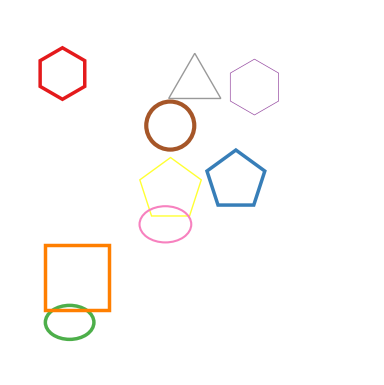[{"shape": "hexagon", "thickness": 2.5, "radius": 0.33, "center": [0.162, 0.809]}, {"shape": "pentagon", "thickness": 2.5, "radius": 0.39, "center": [0.613, 0.531]}, {"shape": "oval", "thickness": 2.5, "radius": 0.32, "center": [0.181, 0.163]}, {"shape": "hexagon", "thickness": 0.5, "radius": 0.36, "center": [0.661, 0.774]}, {"shape": "square", "thickness": 2.5, "radius": 0.42, "center": [0.2, 0.279]}, {"shape": "pentagon", "thickness": 1, "radius": 0.42, "center": [0.443, 0.507]}, {"shape": "circle", "thickness": 3, "radius": 0.31, "center": [0.442, 0.674]}, {"shape": "oval", "thickness": 1.5, "radius": 0.34, "center": [0.43, 0.417]}, {"shape": "triangle", "thickness": 1, "radius": 0.39, "center": [0.506, 0.783]}]